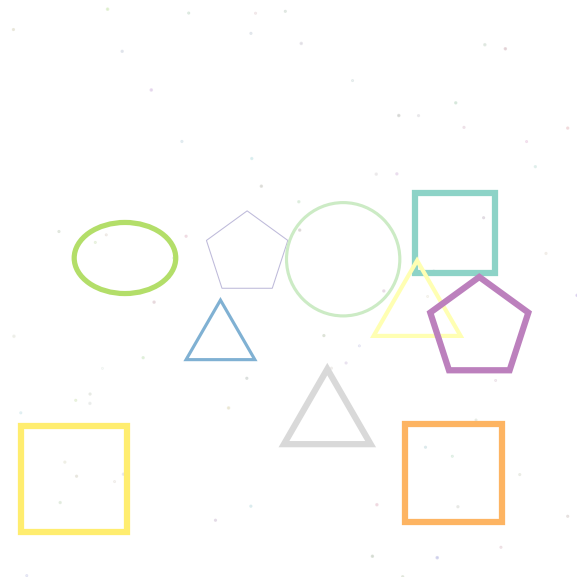[{"shape": "square", "thickness": 3, "radius": 0.35, "center": [0.788, 0.596]}, {"shape": "triangle", "thickness": 2, "radius": 0.44, "center": [0.722, 0.461]}, {"shape": "pentagon", "thickness": 0.5, "radius": 0.37, "center": [0.428, 0.56]}, {"shape": "triangle", "thickness": 1.5, "radius": 0.34, "center": [0.382, 0.411]}, {"shape": "square", "thickness": 3, "radius": 0.42, "center": [0.785, 0.18]}, {"shape": "oval", "thickness": 2.5, "radius": 0.44, "center": [0.216, 0.552]}, {"shape": "triangle", "thickness": 3, "radius": 0.43, "center": [0.567, 0.273]}, {"shape": "pentagon", "thickness": 3, "radius": 0.45, "center": [0.83, 0.43]}, {"shape": "circle", "thickness": 1.5, "radius": 0.49, "center": [0.594, 0.55]}, {"shape": "square", "thickness": 3, "radius": 0.46, "center": [0.129, 0.17]}]